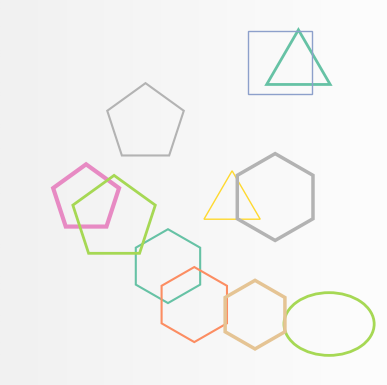[{"shape": "hexagon", "thickness": 1.5, "radius": 0.48, "center": [0.433, 0.309]}, {"shape": "triangle", "thickness": 2, "radius": 0.47, "center": [0.77, 0.828]}, {"shape": "hexagon", "thickness": 1.5, "radius": 0.49, "center": [0.501, 0.209]}, {"shape": "square", "thickness": 1, "radius": 0.41, "center": [0.723, 0.838]}, {"shape": "pentagon", "thickness": 3, "radius": 0.45, "center": [0.222, 0.484]}, {"shape": "pentagon", "thickness": 2, "radius": 0.56, "center": [0.294, 0.433]}, {"shape": "oval", "thickness": 2, "radius": 0.58, "center": [0.849, 0.158]}, {"shape": "triangle", "thickness": 1, "radius": 0.42, "center": [0.599, 0.473]}, {"shape": "hexagon", "thickness": 2.5, "radius": 0.45, "center": [0.658, 0.183]}, {"shape": "hexagon", "thickness": 2.5, "radius": 0.56, "center": [0.71, 0.488]}, {"shape": "pentagon", "thickness": 1.5, "radius": 0.52, "center": [0.376, 0.68]}]